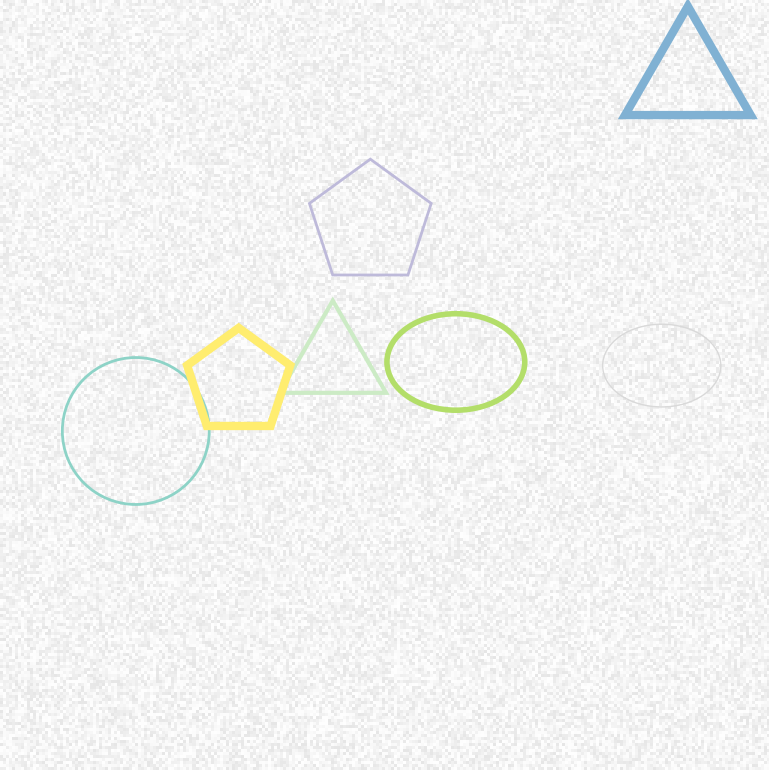[{"shape": "circle", "thickness": 1, "radius": 0.48, "center": [0.176, 0.44]}, {"shape": "pentagon", "thickness": 1, "radius": 0.42, "center": [0.481, 0.71]}, {"shape": "triangle", "thickness": 3, "radius": 0.47, "center": [0.893, 0.898]}, {"shape": "oval", "thickness": 2, "radius": 0.45, "center": [0.592, 0.53]}, {"shape": "oval", "thickness": 0.5, "radius": 0.38, "center": [0.859, 0.525]}, {"shape": "triangle", "thickness": 1.5, "radius": 0.4, "center": [0.432, 0.53]}, {"shape": "pentagon", "thickness": 3, "radius": 0.35, "center": [0.31, 0.504]}]